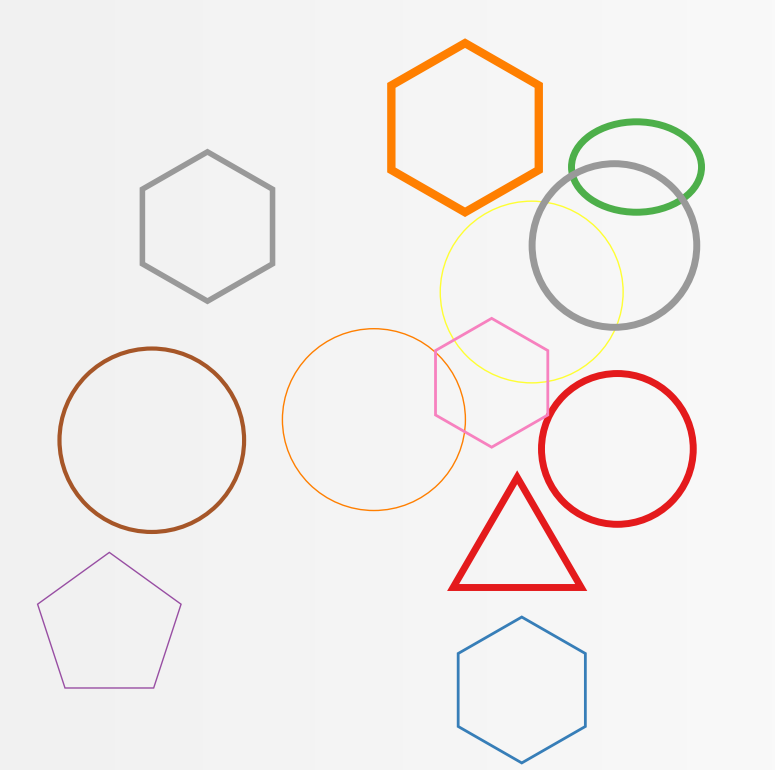[{"shape": "triangle", "thickness": 2.5, "radius": 0.48, "center": [0.667, 0.285]}, {"shape": "circle", "thickness": 2.5, "radius": 0.49, "center": [0.797, 0.417]}, {"shape": "hexagon", "thickness": 1, "radius": 0.47, "center": [0.673, 0.104]}, {"shape": "oval", "thickness": 2.5, "radius": 0.42, "center": [0.821, 0.783]}, {"shape": "pentagon", "thickness": 0.5, "radius": 0.49, "center": [0.141, 0.185]}, {"shape": "hexagon", "thickness": 3, "radius": 0.55, "center": [0.6, 0.834]}, {"shape": "circle", "thickness": 0.5, "radius": 0.59, "center": [0.482, 0.455]}, {"shape": "circle", "thickness": 0.5, "radius": 0.59, "center": [0.686, 0.621]}, {"shape": "circle", "thickness": 1.5, "radius": 0.6, "center": [0.196, 0.428]}, {"shape": "hexagon", "thickness": 1, "radius": 0.42, "center": [0.634, 0.503]}, {"shape": "circle", "thickness": 2.5, "radius": 0.53, "center": [0.793, 0.681]}, {"shape": "hexagon", "thickness": 2, "radius": 0.48, "center": [0.268, 0.706]}]